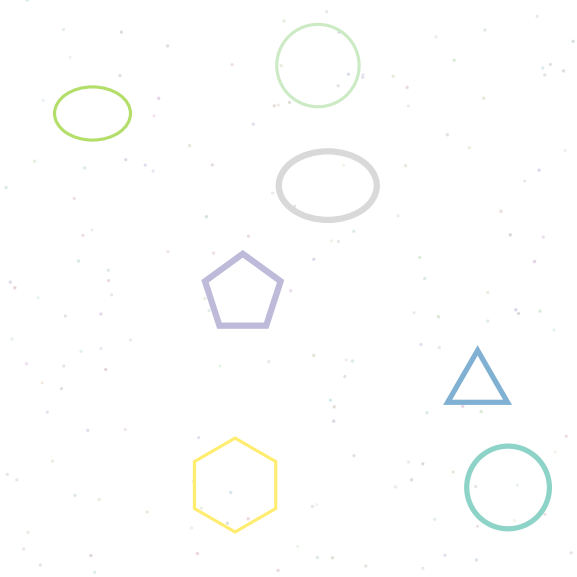[{"shape": "circle", "thickness": 2.5, "radius": 0.36, "center": [0.88, 0.155]}, {"shape": "pentagon", "thickness": 3, "radius": 0.34, "center": [0.42, 0.491]}, {"shape": "triangle", "thickness": 2.5, "radius": 0.3, "center": [0.827, 0.332]}, {"shape": "oval", "thickness": 1.5, "radius": 0.33, "center": [0.16, 0.803]}, {"shape": "oval", "thickness": 3, "radius": 0.42, "center": [0.568, 0.678]}, {"shape": "circle", "thickness": 1.5, "radius": 0.36, "center": [0.551, 0.886]}, {"shape": "hexagon", "thickness": 1.5, "radius": 0.41, "center": [0.407, 0.159]}]